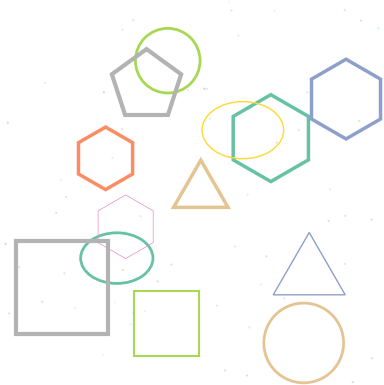[{"shape": "oval", "thickness": 2, "radius": 0.47, "center": [0.303, 0.33]}, {"shape": "hexagon", "thickness": 2.5, "radius": 0.56, "center": [0.703, 0.641]}, {"shape": "hexagon", "thickness": 2.5, "radius": 0.41, "center": [0.274, 0.589]}, {"shape": "triangle", "thickness": 1, "radius": 0.54, "center": [0.803, 0.288]}, {"shape": "hexagon", "thickness": 2.5, "radius": 0.52, "center": [0.899, 0.743]}, {"shape": "hexagon", "thickness": 0.5, "radius": 0.41, "center": [0.326, 0.411]}, {"shape": "square", "thickness": 1.5, "radius": 0.42, "center": [0.433, 0.16]}, {"shape": "circle", "thickness": 2, "radius": 0.42, "center": [0.436, 0.842]}, {"shape": "oval", "thickness": 1, "radius": 0.53, "center": [0.631, 0.662]}, {"shape": "triangle", "thickness": 2.5, "radius": 0.41, "center": [0.522, 0.502]}, {"shape": "circle", "thickness": 2, "radius": 0.52, "center": [0.789, 0.109]}, {"shape": "pentagon", "thickness": 3, "radius": 0.47, "center": [0.381, 0.778]}, {"shape": "square", "thickness": 3, "radius": 0.6, "center": [0.16, 0.254]}]